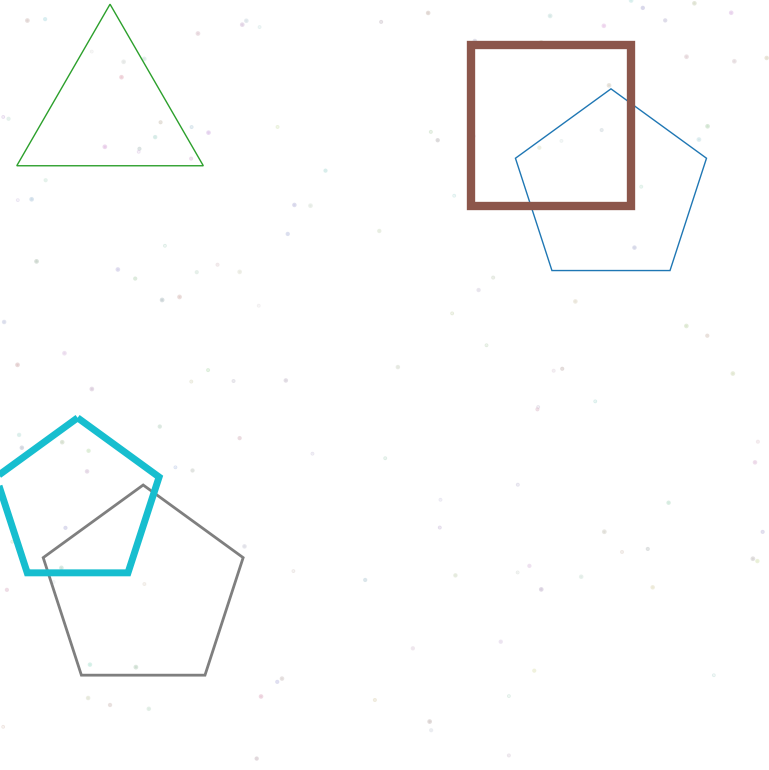[{"shape": "pentagon", "thickness": 0.5, "radius": 0.65, "center": [0.793, 0.754]}, {"shape": "triangle", "thickness": 0.5, "radius": 0.7, "center": [0.143, 0.855]}, {"shape": "square", "thickness": 3, "radius": 0.52, "center": [0.716, 0.837]}, {"shape": "pentagon", "thickness": 1, "radius": 0.68, "center": [0.186, 0.234]}, {"shape": "pentagon", "thickness": 2.5, "radius": 0.56, "center": [0.101, 0.346]}]